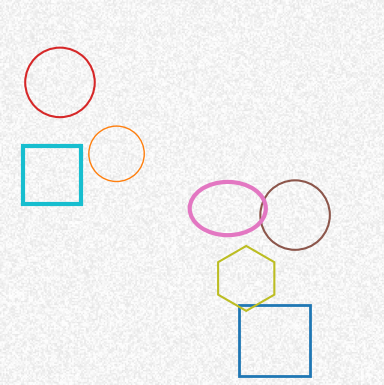[{"shape": "square", "thickness": 2, "radius": 0.46, "center": [0.712, 0.116]}, {"shape": "circle", "thickness": 1, "radius": 0.36, "center": [0.303, 0.601]}, {"shape": "circle", "thickness": 1.5, "radius": 0.45, "center": [0.156, 0.786]}, {"shape": "circle", "thickness": 1.5, "radius": 0.45, "center": [0.766, 0.441]}, {"shape": "oval", "thickness": 3, "radius": 0.49, "center": [0.592, 0.458]}, {"shape": "hexagon", "thickness": 1.5, "radius": 0.42, "center": [0.64, 0.277]}, {"shape": "square", "thickness": 3, "radius": 0.38, "center": [0.136, 0.545]}]